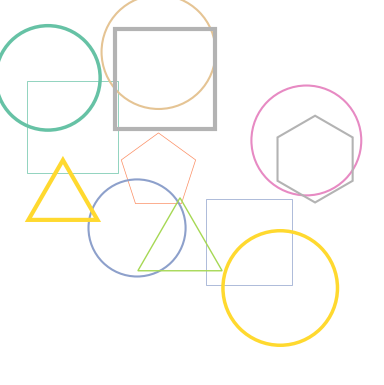[{"shape": "circle", "thickness": 2.5, "radius": 0.68, "center": [0.125, 0.798]}, {"shape": "square", "thickness": 0.5, "radius": 0.6, "center": [0.188, 0.67]}, {"shape": "pentagon", "thickness": 0.5, "radius": 0.51, "center": [0.412, 0.553]}, {"shape": "circle", "thickness": 1.5, "radius": 0.63, "center": [0.356, 0.408]}, {"shape": "square", "thickness": 0.5, "radius": 0.56, "center": [0.646, 0.371]}, {"shape": "circle", "thickness": 1.5, "radius": 0.71, "center": [0.796, 0.635]}, {"shape": "triangle", "thickness": 1, "radius": 0.63, "center": [0.468, 0.36]}, {"shape": "circle", "thickness": 2.5, "radius": 0.74, "center": [0.728, 0.252]}, {"shape": "triangle", "thickness": 3, "radius": 0.52, "center": [0.163, 0.481]}, {"shape": "circle", "thickness": 1.5, "radius": 0.74, "center": [0.412, 0.865]}, {"shape": "square", "thickness": 3, "radius": 0.65, "center": [0.429, 0.794]}, {"shape": "hexagon", "thickness": 1.5, "radius": 0.56, "center": [0.818, 0.587]}]